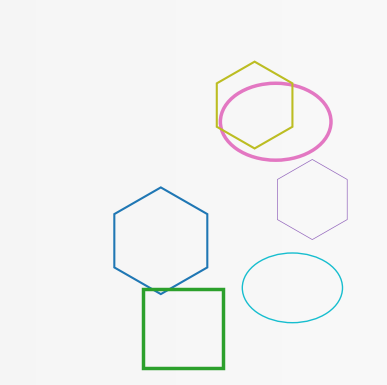[{"shape": "hexagon", "thickness": 1.5, "radius": 0.69, "center": [0.415, 0.375]}, {"shape": "square", "thickness": 2.5, "radius": 0.52, "center": [0.472, 0.147]}, {"shape": "hexagon", "thickness": 0.5, "radius": 0.52, "center": [0.806, 0.482]}, {"shape": "oval", "thickness": 2.5, "radius": 0.71, "center": [0.711, 0.684]}, {"shape": "hexagon", "thickness": 1.5, "radius": 0.56, "center": [0.657, 0.727]}, {"shape": "oval", "thickness": 1, "radius": 0.65, "center": [0.755, 0.252]}]